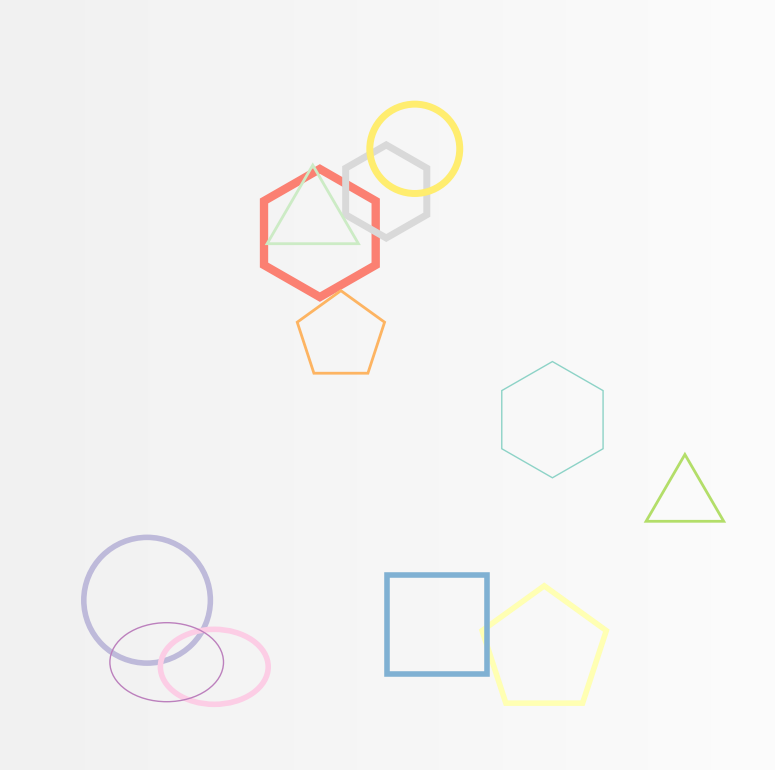[{"shape": "hexagon", "thickness": 0.5, "radius": 0.38, "center": [0.713, 0.455]}, {"shape": "pentagon", "thickness": 2, "radius": 0.42, "center": [0.702, 0.155]}, {"shape": "circle", "thickness": 2, "radius": 0.41, "center": [0.19, 0.22]}, {"shape": "hexagon", "thickness": 3, "radius": 0.42, "center": [0.413, 0.697]}, {"shape": "square", "thickness": 2, "radius": 0.32, "center": [0.564, 0.189]}, {"shape": "pentagon", "thickness": 1, "radius": 0.3, "center": [0.44, 0.563]}, {"shape": "triangle", "thickness": 1, "radius": 0.29, "center": [0.884, 0.352]}, {"shape": "oval", "thickness": 2, "radius": 0.35, "center": [0.277, 0.134]}, {"shape": "hexagon", "thickness": 2.5, "radius": 0.3, "center": [0.498, 0.751]}, {"shape": "oval", "thickness": 0.5, "radius": 0.37, "center": [0.215, 0.14]}, {"shape": "triangle", "thickness": 1, "radius": 0.34, "center": [0.404, 0.718]}, {"shape": "circle", "thickness": 2.5, "radius": 0.29, "center": [0.535, 0.807]}]